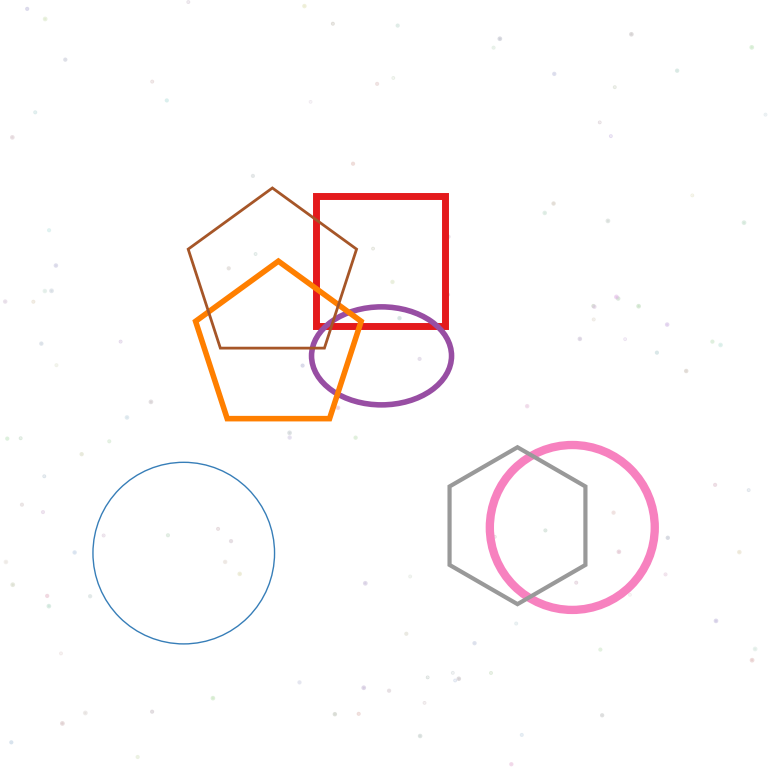[{"shape": "square", "thickness": 2.5, "radius": 0.42, "center": [0.494, 0.661]}, {"shape": "circle", "thickness": 0.5, "radius": 0.59, "center": [0.239, 0.282]}, {"shape": "oval", "thickness": 2, "radius": 0.45, "center": [0.496, 0.538]}, {"shape": "pentagon", "thickness": 2, "radius": 0.57, "center": [0.362, 0.548]}, {"shape": "pentagon", "thickness": 1, "radius": 0.57, "center": [0.354, 0.641]}, {"shape": "circle", "thickness": 3, "radius": 0.54, "center": [0.743, 0.315]}, {"shape": "hexagon", "thickness": 1.5, "radius": 0.51, "center": [0.672, 0.317]}]